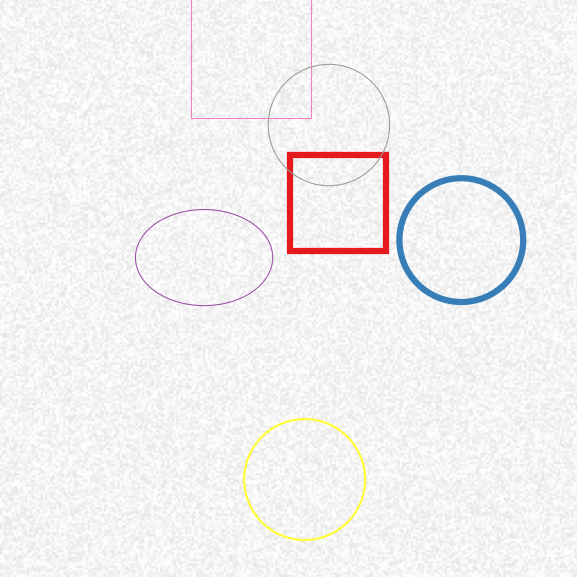[{"shape": "square", "thickness": 3, "radius": 0.41, "center": [0.585, 0.648]}, {"shape": "circle", "thickness": 3, "radius": 0.54, "center": [0.799, 0.583]}, {"shape": "oval", "thickness": 0.5, "radius": 0.59, "center": [0.353, 0.553]}, {"shape": "circle", "thickness": 1, "radius": 0.52, "center": [0.528, 0.169]}, {"shape": "square", "thickness": 0.5, "radius": 0.52, "center": [0.435, 0.898]}, {"shape": "circle", "thickness": 0.5, "radius": 0.53, "center": [0.57, 0.783]}]